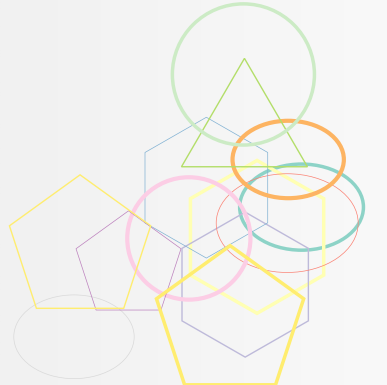[{"shape": "oval", "thickness": 2.5, "radius": 0.8, "center": [0.778, 0.462]}, {"shape": "hexagon", "thickness": 2.5, "radius": 0.99, "center": [0.663, 0.385]}, {"shape": "hexagon", "thickness": 1, "radius": 0.94, "center": [0.633, 0.261]}, {"shape": "oval", "thickness": 0.5, "radius": 0.92, "center": [0.741, 0.42]}, {"shape": "hexagon", "thickness": 0.5, "radius": 0.91, "center": [0.533, 0.513]}, {"shape": "oval", "thickness": 3, "radius": 0.72, "center": [0.744, 0.586]}, {"shape": "triangle", "thickness": 1, "radius": 0.94, "center": [0.631, 0.661]}, {"shape": "circle", "thickness": 3, "radius": 0.79, "center": [0.487, 0.381]}, {"shape": "oval", "thickness": 0.5, "radius": 0.78, "center": [0.191, 0.125]}, {"shape": "pentagon", "thickness": 0.5, "radius": 0.71, "center": [0.332, 0.31]}, {"shape": "circle", "thickness": 2.5, "radius": 0.92, "center": [0.628, 0.807]}, {"shape": "pentagon", "thickness": 1, "radius": 0.96, "center": [0.207, 0.354]}, {"shape": "pentagon", "thickness": 2.5, "radius": 1.0, "center": [0.594, 0.162]}]